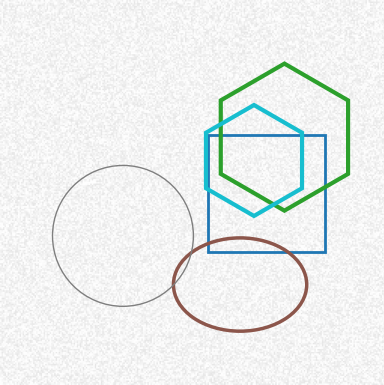[{"shape": "square", "thickness": 2, "radius": 0.76, "center": [0.691, 0.496]}, {"shape": "hexagon", "thickness": 3, "radius": 0.95, "center": [0.739, 0.644]}, {"shape": "oval", "thickness": 2.5, "radius": 0.87, "center": [0.624, 0.261]}, {"shape": "circle", "thickness": 1, "radius": 0.91, "center": [0.319, 0.387]}, {"shape": "hexagon", "thickness": 3, "radius": 0.72, "center": [0.66, 0.583]}]